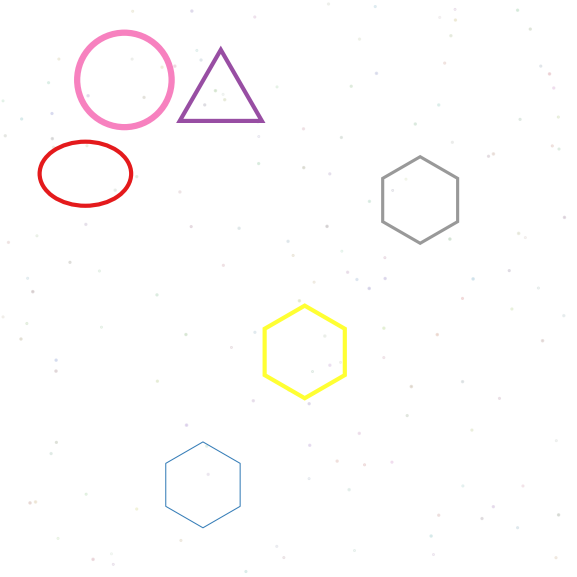[{"shape": "oval", "thickness": 2, "radius": 0.4, "center": [0.148, 0.698]}, {"shape": "hexagon", "thickness": 0.5, "radius": 0.37, "center": [0.351, 0.16]}, {"shape": "triangle", "thickness": 2, "radius": 0.41, "center": [0.382, 0.831]}, {"shape": "hexagon", "thickness": 2, "radius": 0.4, "center": [0.528, 0.39]}, {"shape": "circle", "thickness": 3, "radius": 0.41, "center": [0.215, 0.861]}, {"shape": "hexagon", "thickness": 1.5, "radius": 0.37, "center": [0.728, 0.653]}]